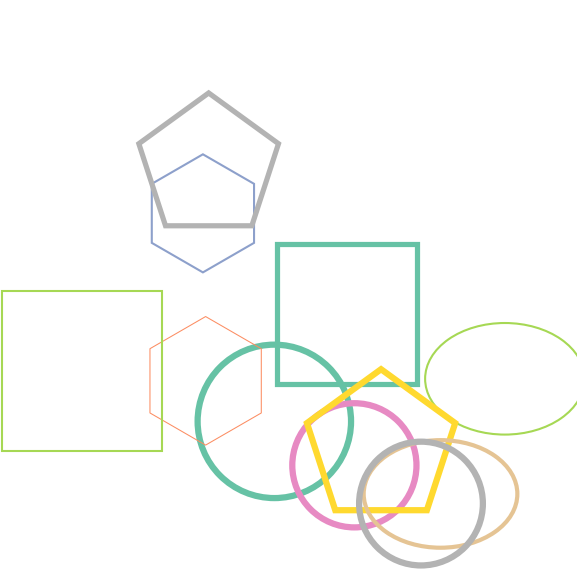[{"shape": "circle", "thickness": 3, "radius": 0.66, "center": [0.475, 0.27]}, {"shape": "square", "thickness": 2.5, "radius": 0.6, "center": [0.601, 0.456]}, {"shape": "hexagon", "thickness": 0.5, "radius": 0.56, "center": [0.356, 0.34]}, {"shape": "hexagon", "thickness": 1, "radius": 0.51, "center": [0.351, 0.63]}, {"shape": "circle", "thickness": 3, "radius": 0.54, "center": [0.614, 0.193]}, {"shape": "square", "thickness": 1, "radius": 0.69, "center": [0.142, 0.357]}, {"shape": "oval", "thickness": 1, "radius": 0.69, "center": [0.874, 0.343]}, {"shape": "pentagon", "thickness": 3, "radius": 0.67, "center": [0.66, 0.225]}, {"shape": "oval", "thickness": 2, "radius": 0.67, "center": [0.763, 0.144]}, {"shape": "pentagon", "thickness": 2.5, "radius": 0.64, "center": [0.361, 0.711]}, {"shape": "circle", "thickness": 3, "radius": 0.54, "center": [0.729, 0.127]}]